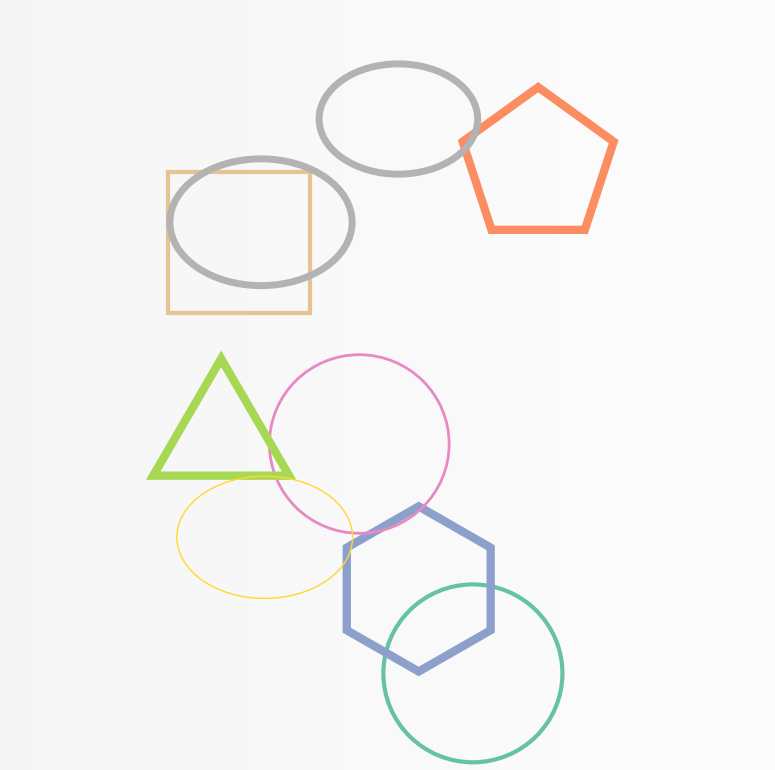[{"shape": "circle", "thickness": 1.5, "radius": 0.58, "center": [0.61, 0.126]}, {"shape": "pentagon", "thickness": 3, "radius": 0.51, "center": [0.694, 0.784]}, {"shape": "hexagon", "thickness": 3, "radius": 0.54, "center": [0.54, 0.235]}, {"shape": "circle", "thickness": 1, "radius": 0.58, "center": [0.464, 0.423]}, {"shape": "triangle", "thickness": 3, "radius": 0.51, "center": [0.285, 0.433]}, {"shape": "oval", "thickness": 0.5, "radius": 0.57, "center": [0.342, 0.302]}, {"shape": "square", "thickness": 1.5, "radius": 0.46, "center": [0.308, 0.685]}, {"shape": "oval", "thickness": 2.5, "radius": 0.59, "center": [0.337, 0.711]}, {"shape": "oval", "thickness": 2.5, "radius": 0.51, "center": [0.514, 0.845]}]